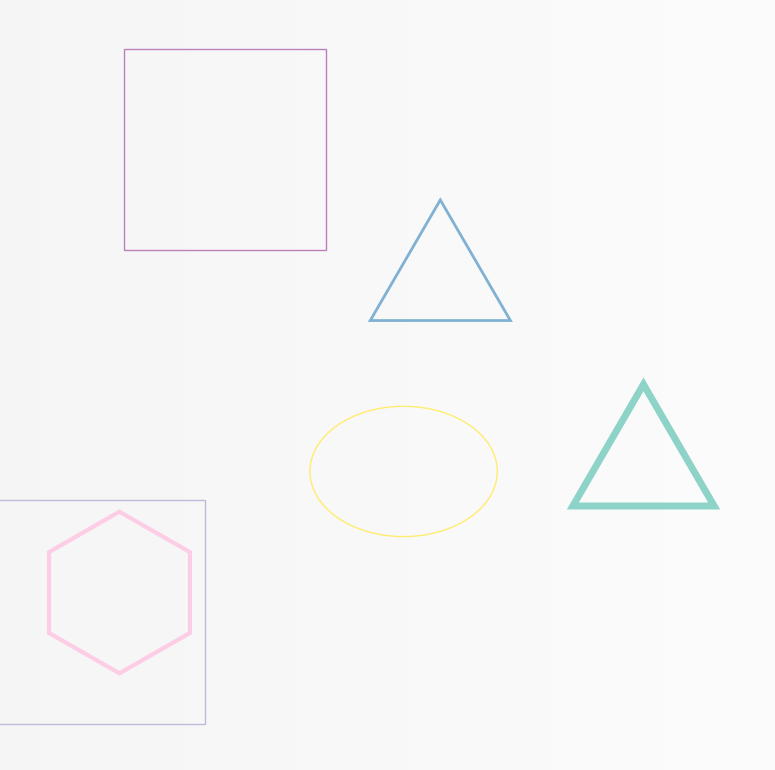[{"shape": "triangle", "thickness": 2.5, "radius": 0.53, "center": [0.83, 0.396]}, {"shape": "square", "thickness": 0.5, "radius": 0.73, "center": [0.119, 0.205]}, {"shape": "triangle", "thickness": 1, "radius": 0.52, "center": [0.568, 0.636]}, {"shape": "hexagon", "thickness": 1.5, "radius": 0.52, "center": [0.154, 0.23]}, {"shape": "square", "thickness": 0.5, "radius": 0.65, "center": [0.29, 0.806]}, {"shape": "oval", "thickness": 0.5, "radius": 0.6, "center": [0.521, 0.388]}]